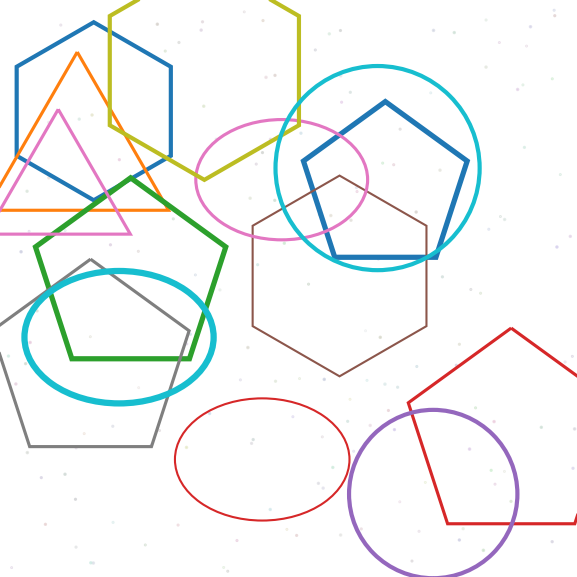[{"shape": "pentagon", "thickness": 2.5, "radius": 0.75, "center": [0.667, 0.674]}, {"shape": "hexagon", "thickness": 2, "radius": 0.77, "center": [0.162, 0.806]}, {"shape": "triangle", "thickness": 1.5, "radius": 0.91, "center": [0.134, 0.726]}, {"shape": "pentagon", "thickness": 2.5, "radius": 0.87, "center": [0.226, 0.518]}, {"shape": "oval", "thickness": 1, "radius": 0.76, "center": [0.454, 0.204]}, {"shape": "pentagon", "thickness": 1.5, "radius": 0.94, "center": [0.885, 0.244]}, {"shape": "circle", "thickness": 2, "radius": 0.73, "center": [0.75, 0.144]}, {"shape": "hexagon", "thickness": 1, "radius": 0.87, "center": [0.588, 0.521]}, {"shape": "oval", "thickness": 1.5, "radius": 0.74, "center": [0.488, 0.688]}, {"shape": "triangle", "thickness": 1.5, "radius": 0.72, "center": [0.101, 0.666]}, {"shape": "pentagon", "thickness": 1.5, "radius": 0.9, "center": [0.157, 0.371]}, {"shape": "hexagon", "thickness": 2, "radius": 0.95, "center": [0.354, 0.877]}, {"shape": "circle", "thickness": 2, "radius": 0.88, "center": [0.654, 0.708]}, {"shape": "oval", "thickness": 3, "radius": 0.82, "center": [0.206, 0.415]}]